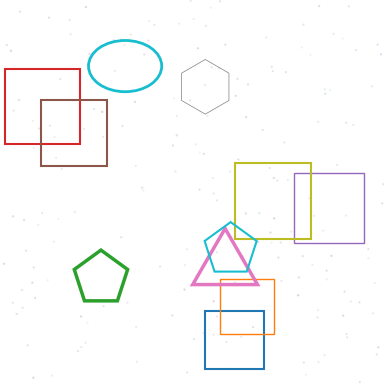[{"shape": "square", "thickness": 1.5, "radius": 0.38, "center": [0.609, 0.117]}, {"shape": "square", "thickness": 1, "radius": 0.35, "center": [0.642, 0.204]}, {"shape": "pentagon", "thickness": 2.5, "radius": 0.36, "center": [0.262, 0.278]}, {"shape": "square", "thickness": 1.5, "radius": 0.49, "center": [0.111, 0.724]}, {"shape": "square", "thickness": 1, "radius": 0.45, "center": [0.855, 0.46]}, {"shape": "square", "thickness": 1.5, "radius": 0.43, "center": [0.191, 0.655]}, {"shape": "triangle", "thickness": 2.5, "radius": 0.49, "center": [0.585, 0.309]}, {"shape": "hexagon", "thickness": 0.5, "radius": 0.35, "center": [0.533, 0.775]}, {"shape": "square", "thickness": 1.5, "radius": 0.49, "center": [0.709, 0.478]}, {"shape": "oval", "thickness": 2, "radius": 0.48, "center": [0.325, 0.828]}, {"shape": "pentagon", "thickness": 1.5, "radius": 0.36, "center": [0.599, 0.352]}]